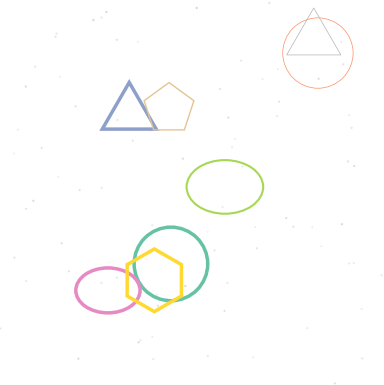[{"shape": "circle", "thickness": 2.5, "radius": 0.48, "center": [0.444, 0.314]}, {"shape": "circle", "thickness": 0.5, "radius": 0.46, "center": [0.826, 0.862]}, {"shape": "triangle", "thickness": 2.5, "radius": 0.4, "center": [0.336, 0.705]}, {"shape": "oval", "thickness": 2.5, "radius": 0.42, "center": [0.28, 0.246]}, {"shape": "oval", "thickness": 1.5, "radius": 0.5, "center": [0.584, 0.514]}, {"shape": "hexagon", "thickness": 2.5, "radius": 0.41, "center": [0.401, 0.272]}, {"shape": "pentagon", "thickness": 1, "radius": 0.34, "center": [0.439, 0.718]}, {"shape": "triangle", "thickness": 0.5, "radius": 0.41, "center": [0.815, 0.898]}]